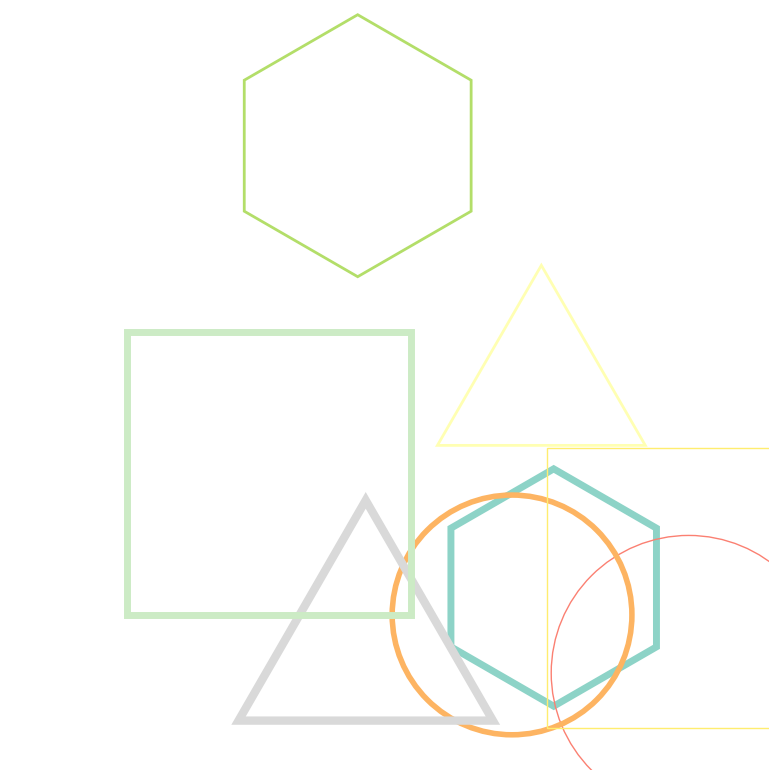[{"shape": "hexagon", "thickness": 2.5, "radius": 0.77, "center": [0.719, 0.237]}, {"shape": "triangle", "thickness": 1, "radius": 0.78, "center": [0.703, 0.5]}, {"shape": "circle", "thickness": 0.5, "radius": 0.89, "center": [0.894, 0.126]}, {"shape": "circle", "thickness": 2, "radius": 0.78, "center": [0.665, 0.201]}, {"shape": "hexagon", "thickness": 1, "radius": 0.85, "center": [0.465, 0.811]}, {"shape": "triangle", "thickness": 3, "radius": 0.95, "center": [0.475, 0.16]}, {"shape": "square", "thickness": 2.5, "radius": 0.92, "center": [0.35, 0.385]}, {"shape": "square", "thickness": 0.5, "radius": 0.91, "center": [0.892, 0.237]}]